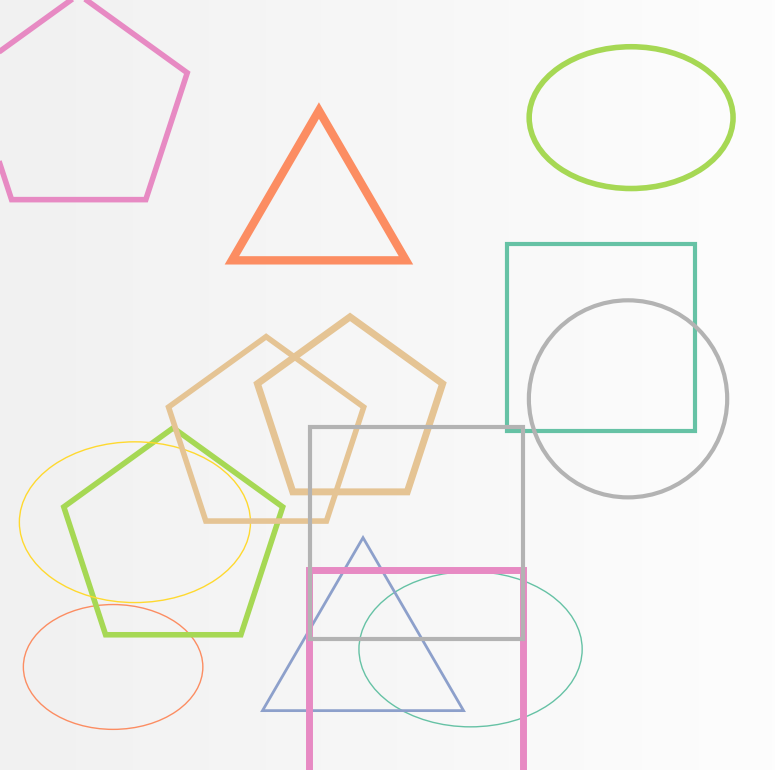[{"shape": "oval", "thickness": 0.5, "radius": 0.72, "center": [0.607, 0.157]}, {"shape": "square", "thickness": 1.5, "radius": 0.61, "center": [0.776, 0.561]}, {"shape": "triangle", "thickness": 3, "radius": 0.65, "center": [0.412, 0.727]}, {"shape": "oval", "thickness": 0.5, "radius": 0.58, "center": [0.146, 0.134]}, {"shape": "triangle", "thickness": 1, "radius": 0.75, "center": [0.468, 0.152]}, {"shape": "square", "thickness": 2.5, "radius": 0.69, "center": [0.537, 0.122]}, {"shape": "pentagon", "thickness": 2, "radius": 0.74, "center": [0.102, 0.86]}, {"shape": "pentagon", "thickness": 2, "radius": 0.74, "center": [0.224, 0.296]}, {"shape": "oval", "thickness": 2, "radius": 0.66, "center": [0.814, 0.847]}, {"shape": "oval", "thickness": 0.5, "radius": 0.75, "center": [0.174, 0.322]}, {"shape": "pentagon", "thickness": 2, "radius": 0.66, "center": [0.343, 0.43]}, {"shape": "pentagon", "thickness": 2.5, "radius": 0.63, "center": [0.452, 0.463]}, {"shape": "circle", "thickness": 1.5, "radius": 0.64, "center": [0.81, 0.482]}, {"shape": "square", "thickness": 1.5, "radius": 0.69, "center": [0.537, 0.308]}]